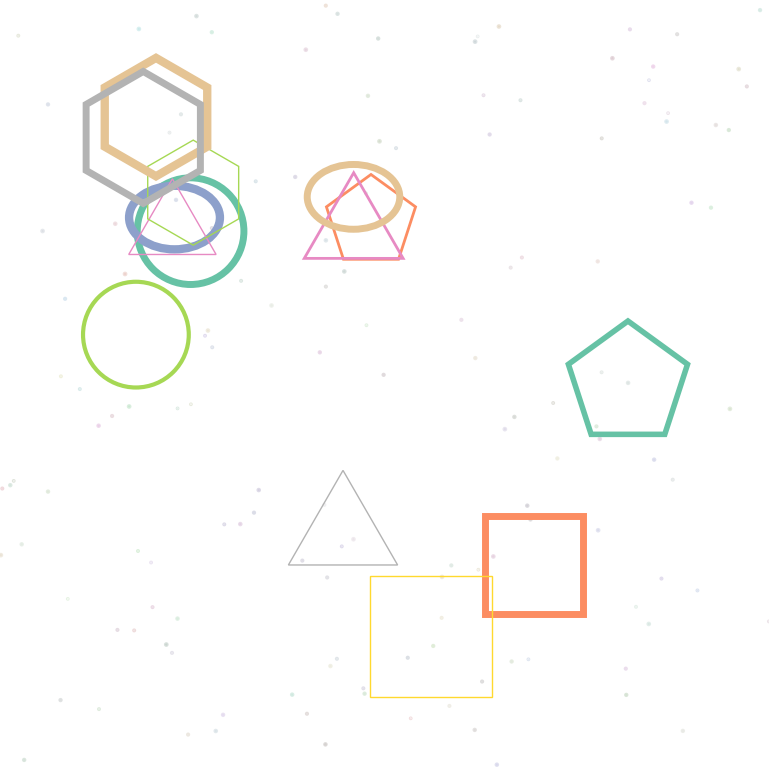[{"shape": "circle", "thickness": 2.5, "radius": 0.35, "center": [0.248, 0.7]}, {"shape": "pentagon", "thickness": 2, "radius": 0.41, "center": [0.816, 0.502]}, {"shape": "pentagon", "thickness": 1, "radius": 0.3, "center": [0.482, 0.713]}, {"shape": "square", "thickness": 2.5, "radius": 0.32, "center": [0.694, 0.266]}, {"shape": "oval", "thickness": 3, "radius": 0.29, "center": [0.227, 0.717]}, {"shape": "triangle", "thickness": 1, "radius": 0.37, "center": [0.459, 0.702]}, {"shape": "triangle", "thickness": 0.5, "radius": 0.33, "center": [0.224, 0.702]}, {"shape": "hexagon", "thickness": 0.5, "radius": 0.34, "center": [0.251, 0.75]}, {"shape": "circle", "thickness": 1.5, "radius": 0.34, "center": [0.176, 0.565]}, {"shape": "square", "thickness": 0.5, "radius": 0.4, "center": [0.56, 0.174]}, {"shape": "oval", "thickness": 2.5, "radius": 0.3, "center": [0.459, 0.744]}, {"shape": "hexagon", "thickness": 3, "radius": 0.38, "center": [0.203, 0.848]}, {"shape": "hexagon", "thickness": 2.5, "radius": 0.43, "center": [0.186, 0.821]}, {"shape": "triangle", "thickness": 0.5, "radius": 0.41, "center": [0.445, 0.307]}]